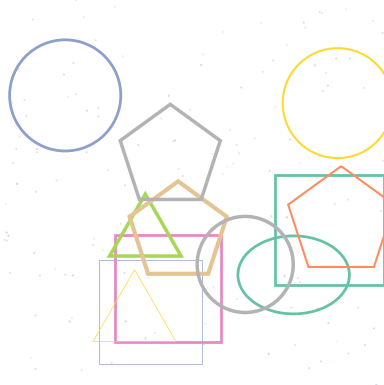[{"shape": "oval", "thickness": 2, "radius": 0.72, "center": [0.763, 0.286]}, {"shape": "square", "thickness": 2, "radius": 0.71, "center": [0.856, 0.403]}, {"shape": "pentagon", "thickness": 1.5, "radius": 0.72, "center": [0.886, 0.424]}, {"shape": "square", "thickness": 0.5, "radius": 0.67, "center": [0.391, 0.189]}, {"shape": "circle", "thickness": 2, "radius": 0.72, "center": [0.169, 0.752]}, {"shape": "square", "thickness": 2, "radius": 0.69, "center": [0.436, 0.251]}, {"shape": "triangle", "thickness": 2.5, "radius": 0.54, "center": [0.377, 0.389]}, {"shape": "triangle", "thickness": 0.5, "radius": 0.62, "center": [0.349, 0.175]}, {"shape": "circle", "thickness": 1.5, "radius": 0.71, "center": [0.877, 0.732]}, {"shape": "pentagon", "thickness": 3, "radius": 0.66, "center": [0.463, 0.396]}, {"shape": "circle", "thickness": 2.5, "radius": 0.62, "center": [0.637, 0.313]}, {"shape": "pentagon", "thickness": 2.5, "radius": 0.68, "center": [0.442, 0.592]}]